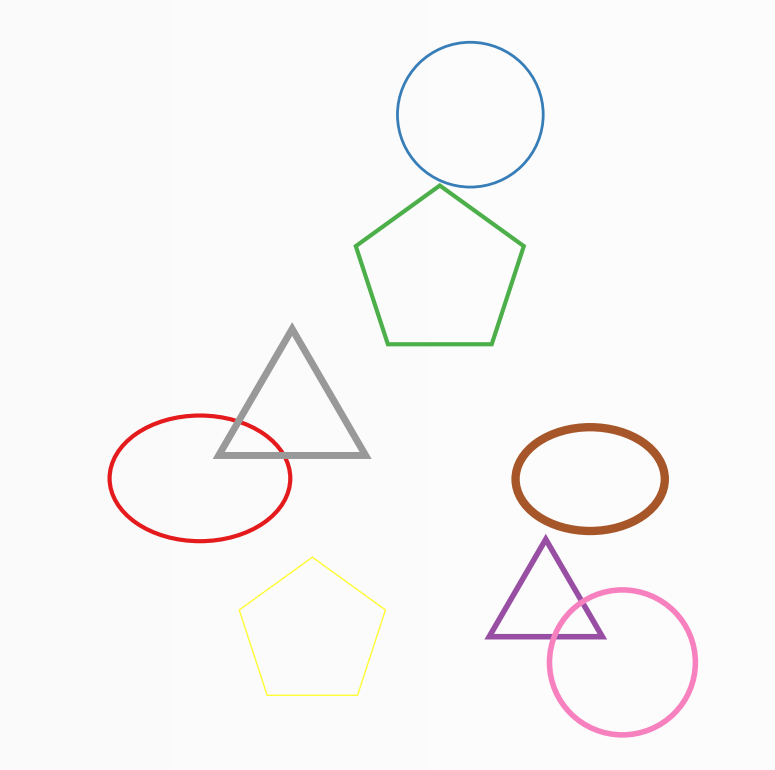[{"shape": "oval", "thickness": 1.5, "radius": 0.58, "center": [0.258, 0.379]}, {"shape": "circle", "thickness": 1, "radius": 0.47, "center": [0.607, 0.851]}, {"shape": "pentagon", "thickness": 1.5, "radius": 0.57, "center": [0.567, 0.645]}, {"shape": "triangle", "thickness": 2, "radius": 0.42, "center": [0.704, 0.215]}, {"shape": "pentagon", "thickness": 0.5, "radius": 0.5, "center": [0.403, 0.177]}, {"shape": "oval", "thickness": 3, "radius": 0.48, "center": [0.762, 0.378]}, {"shape": "circle", "thickness": 2, "radius": 0.47, "center": [0.803, 0.14]}, {"shape": "triangle", "thickness": 2.5, "radius": 0.55, "center": [0.377, 0.463]}]